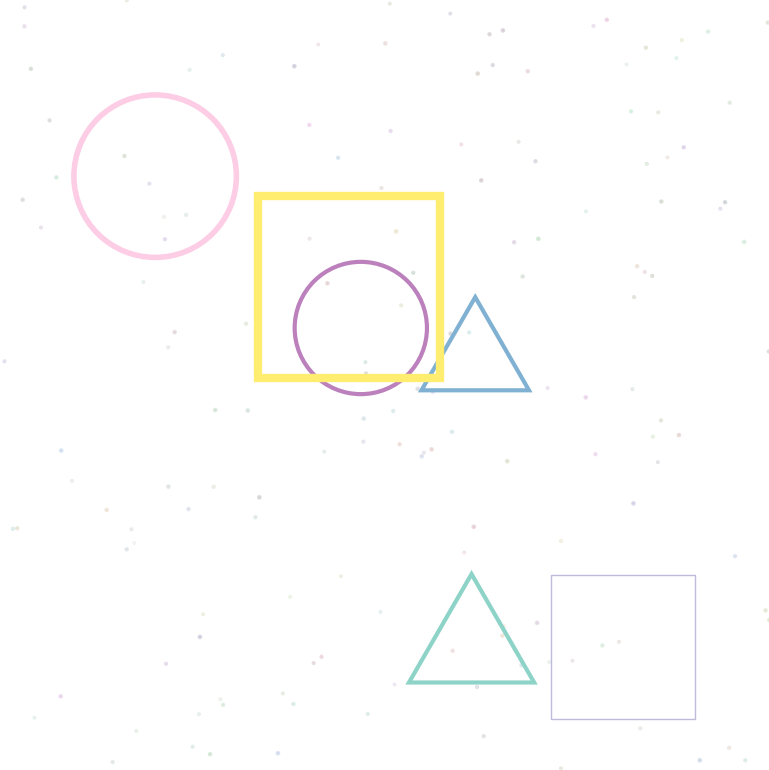[{"shape": "triangle", "thickness": 1.5, "radius": 0.47, "center": [0.612, 0.161]}, {"shape": "square", "thickness": 0.5, "radius": 0.47, "center": [0.809, 0.16]}, {"shape": "triangle", "thickness": 1.5, "radius": 0.4, "center": [0.617, 0.533]}, {"shape": "circle", "thickness": 2, "radius": 0.53, "center": [0.202, 0.771]}, {"shape": "circle", "thickness": 1.5, "radius": 0.43, "center": [0.469, 0.574]}, {"shape": "square", "thickness": 3, "radius": 0.59, "center": [0.453, 0.627]}]